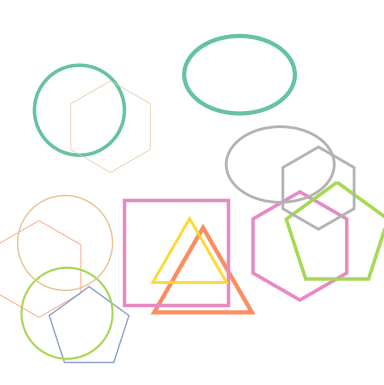[{"shape": "circle", "thickness": 2.5, "radius": 0.58, "center": [0.206, 0.714]}, {"shape": "oval", "thickness": 3, "radius": 0.72, "center": [0.622, 0.806]}, {"shape": "triangle", "thickness": 3, "radius": 0.73, "center": [0.527, 0.262]}, {"shape": "hexagon", "thickness": 0.5, "radius": 0.63, "center": [0.101, 0.301]}, {"shape": "pentagon", "thickness": 1, "radius": 0.54, "center": [0.231, 0.147]}, {"shape": "square", "thickness": 2.5, "radius": 0.68, "center": [0.458, 0.344]}, {"shape": "hexagon", "thickness": 2.5, "radius": 0.7, "center": [0.779, 0.361]}, {"shape": "circle", "thickness": 1.5, "radius": 0.59, "center": [0.174, 0.186]}, {"shape": "pentagon", "thickness": 2.5, "radius": 0.69, "center": [0.876, 0.388]}, {"shape": "triangle", "thickness": 2, "radius": 0.55, "center": [0.493, 0.322]}, {"shape": "hexagon", "thickness": 0.5, "radius": 0.6, "center": [0.287, 0.671]}, {"shape": "circle", "thickness": 1, "radius": 0.62, "center": [0.169, 0.369]}, {"shape": "oval", "thickness": 2, "radius": 0.7, "center": [0.728, 0.573]}, {"shape": "hexagon", "thickness": 2, "radius": 0.53, "center": [0.827, 0.511]}]